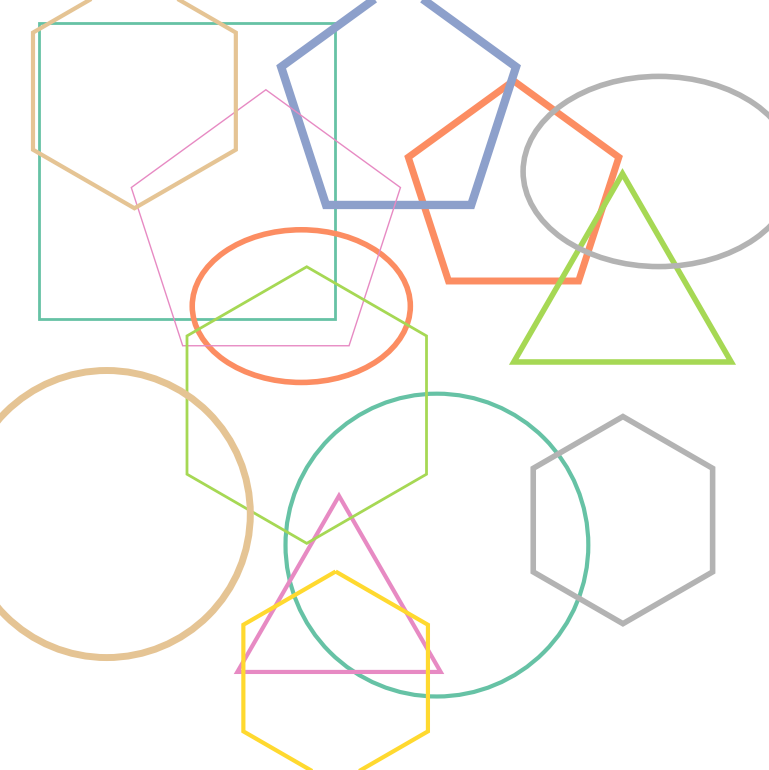[{"shape": "square", "thickness": 1, "radius": 0.96, "center": [0.243, 0.778]}, {"shape": "circle", "thickness": 1.5, "radius": 0.98, "center": [0.567, 0.292]}, {"shape": "oval", "thickness": 2, "radius": 0.71, "center": [0.391, 0.602]}, {"shape": "pentagon", "thickness": 2.5, "radius": 0.72, "center": [0.667, 0.751]}, {"shape": "pentagon", "thickness": 3, "radius": 0.8, "center": [0.518, 0.864]}, {"shape": "triangle", "thickness": 1.5, "radius": 0.76, "center": [0.44, 0.204]}, {"shape": "pentagon", "thickness": 0.5, "radius": 0.92, "center": [0.345, 0.7]}, {"shape": "triangle", "thickness": 2, "radius": 0.82, "center": [0.808, 0.611]}, {"shape": "hexagon", "thickness": 1, "radius": 0.9, "center": [0.398, 0.474]}, {"shape": "hexagon", "thickness": 1.5, "radius": 0.69, "center": [0.436, 0.119]}, {"shape": "circle", "thickness": 2.5, "radius": 0.93, "center": [0.139, 0.332]}, {"shape": "hexagon", "thickness": 1.5, "radius": 0.76, "center": [0.175, 0.882]}, {"shape": "hexagon", "thickness": 2, "radius": 0.67, "center": [0.809, 0.325]}, {"shape": "oval", "thickness": 2, "radius": 0.88, "center": [0.856, 0.777]}]